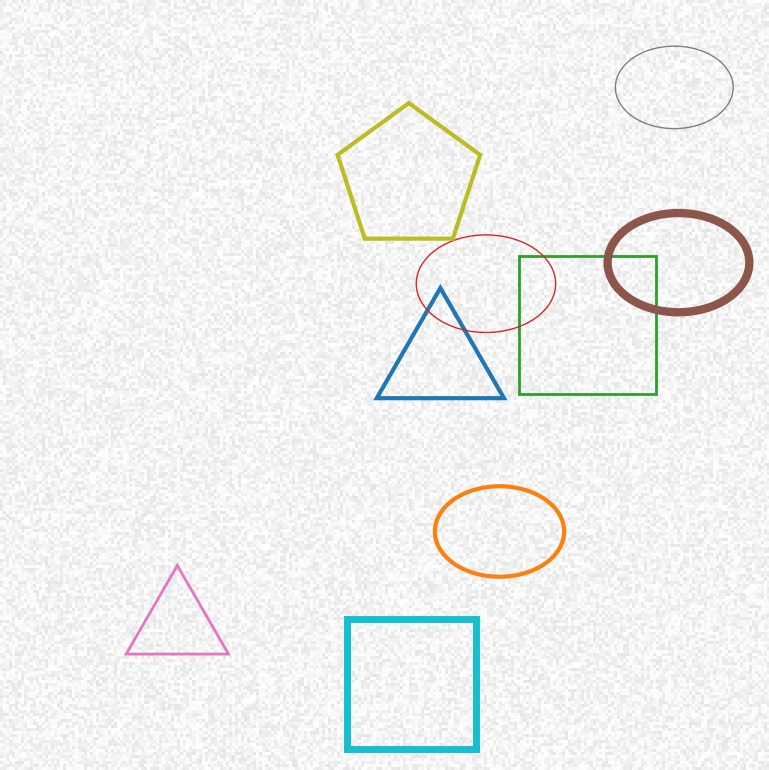[{"shape": "triangle", "thickness": 1.5, "radius": 0.48, "center": [0.572, 0.531]}, {"shape": "oval", "thickness": 1.5, "radius": 0.42, "center": [0.649, 0.31]}, {"shape": "square", "thickness": 1, "radius": 0.45, "center": [0.763, 0.578]}, {"shape": "oval", "thickness": 0.5, "radius": 0.45, "center": [0.631, 0.632]}, {"shape": "oval", "thickness": 3, "radius": 0.46, "center": [0.881, 0.659]}, {"shape": "triangle", "thickness": 1, "radius": 0.38, "center": [0.23, 0.189]}, {"shape": "oval", "thickness": 0.5, "radius": 0.38, "center": [0.876, 0.887]}, {"shape": "pentagon", "thickness": 1.5, "radius": 0.49, "center": [0.531, 0.769]}, {"shape": "square", "thickness": 2.5, "radius": 0.42, "center": [0.535, 0.112]}]